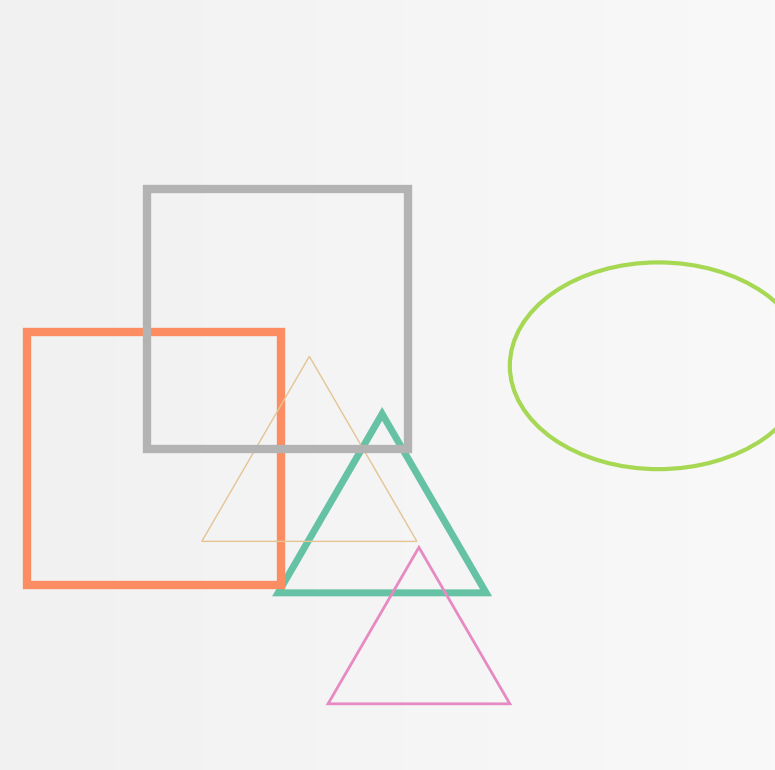[{"shape": "triangle", "thickness": 2.5, "radius": 0.77, "center": [0.493, 0.308]}, {"shape": "square", "thickness": 3, "radius": 0.82, "center": [0.199, 0.404]}, {"shape": "triangle", "thickness": 1, "radius": 0.68, "center": [0.541, 0.154]}, {"shape": "oval", "thickness": 1.5, "radius": 0.96, "center": [0.85, 0.525]}, {"shape": "triangle", "thickness": 0.5, "radius": 0.8, "center": [0.399, 0.377]}, {"shape": "square", "thickness": 3, "radius": 0.84, "center": [0.358, 0.586]}]